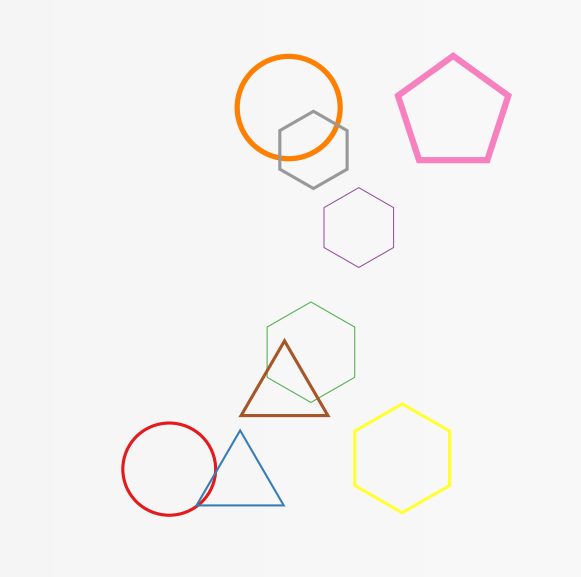[{"shape": "circle", "thickness": 1.5, "radius": 0.4, "center": [0.291, 0.187]}, {"shape": "triangle", "thickness": 1, "radius": 0.43, "center": [0.413, 0.167]}, {"shape": "hexagon", "thickness": 0.5, "radius": 0.44, "center": [0.535, 0.389]}, {"shape": "hexagon", "thickness": 0.5, "radius": 0.35, "center": [0.617, 0.605]}, {"shape": "circle", "thickness": 2.5, "radius": 0.44, "center": [0.497, 0.813]}, {"shape": "hexagon", "thickness": 1.5, "radius": 0.47, "center": [0.692, 0.206]}, {"shape": "triangle", "thickness": 1.5, "radius": 0.43, "center": [0.489, 0.323]}, {"shape": "pentagon", "thickness": 3, "radius": 0.5, "center": [0.78, 0.803]}, {"shape": "hexagon", "thickness": 1.5, "radius": 0.33, "center": [0.539, 0.74]}]